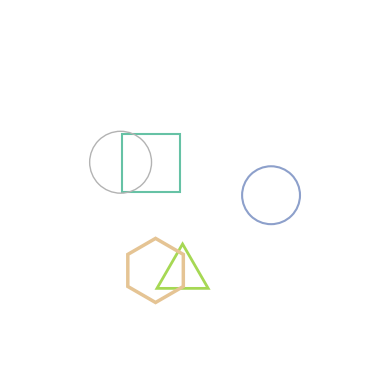[{"shape": "square", "thickness": 1.5, "radius": 0.37, "center": [0.392, 0.577]}, {"shape": "circle", "thickness": 1.5, "radius": 0.38, "center": [0.704, 0.493]}, {"shape": "triangle", "thickness": 2, "radius": 0.38, "center": [0.474, 0.289]}, {"shape": "hexagon", "thickness": 2.5, "radius": 0.42, "center": [0.404, 0.298]}, {"shape": "circle", "thickness": 1, "radius": 0.4, "center": [0.313, 0.579]}]